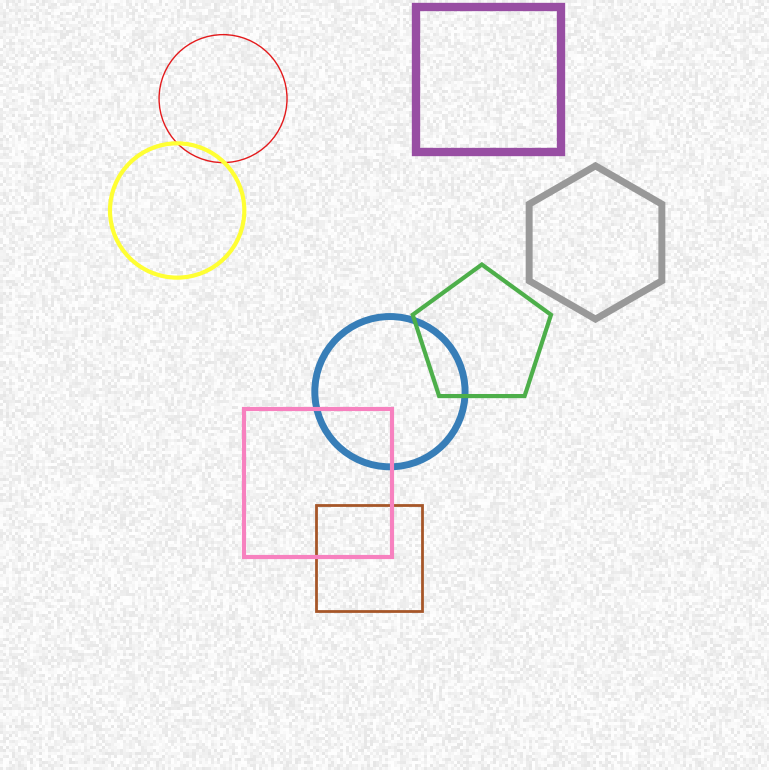[{"shape": "circle", "thickness": 0.5, "radius": 0.42, "center": [0.29, 0.872]}, {"shape": "circle", "thickness": 2.5, "radius": 0.49, "center": [0.506, 0.491]}, {"shape": "pentagon", "thickness": 1.5, "radius": 0.47, "center": [0.626, 0.562]}, {"shape": "square", "thickness": 3, "radius": 0.47, "center": [0.635, 0.897]}, {"shape": "circle", "thickness": 1.5, "radius": 0.44, "center": [0.23, 0.727]}, {"shape": "square", "thickness": 1, "radius": 0.34, "center": [0.479, 0.276]}, {"shape": "square", "thickness": 1.5, "radius": 0.48, "center": [0.413, 0.373]}, {"shape": "hexagon", "thickness": 2.5, "radius": 0.5, "center": [0.773, 0.685]}]